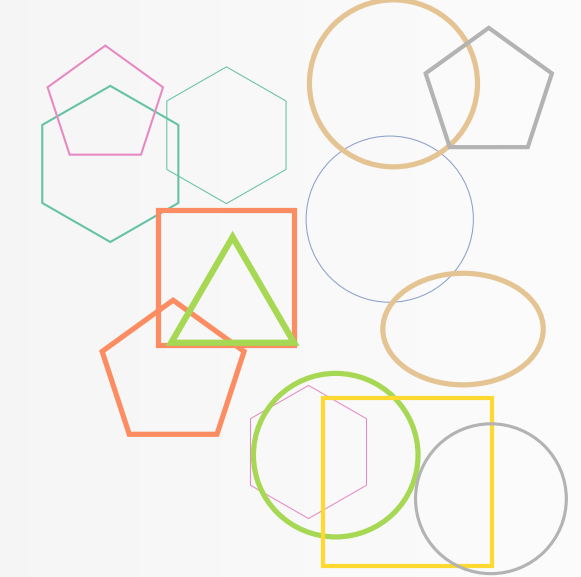[{"shape": "hexagon", "thickness": 0.5, "radius": 0.59, "center": [0.39, 0.765]}, {"shape": "hexagon", "thickness": 1, "radius": 0.68, "center": [0.19, 0.715]}, {"shape": "pentagon", "thickness": 2.5, "radius": 0.64, "center": [0.298, 0.351]}, {"shape": "square", "thickness": 2.5, "radius": 0.58, "center": [0.389, 0.519]}, {"shape": "circle", "thickness": 0.5, "radius": 0.72, "center": [0.671, 0.62]}, {"shape": "hexagon", "thickness": 0.5, "radius": 0.58, "center": [0.531, 0.216]}, {"shape": "pentagon", "thickness": 1, "radius": 0.52, "center": [0.181, 0.816]}, {"shape": "circle", "thickness": 2.5, "radius": 0.71, "center": [0.578, 0.211]}, {"shape": "triangle", "thickness": 3, "radius": 0.61, "center": [0.4, 0.467]}, {"shape": "square", "thickness": 2, "radius": 0.72, "center": [0.701, 0.165]}, {"shape": "oval", "thickness": 2.5, "radius": 0.69, "center": [0.797, 0.429]}, {"shape": "circle", "thickness": 2.5, "radius": 0.72, "center": [0.677, 0.855]}, {"shape": "circle", "thickness": 1.5, "radius": 0.65, "center": [0.845, 0.136]}, {"shape": "pentagon", "thickness": 2, "radius": 0.57, "center": [0.841, 0.837]}]